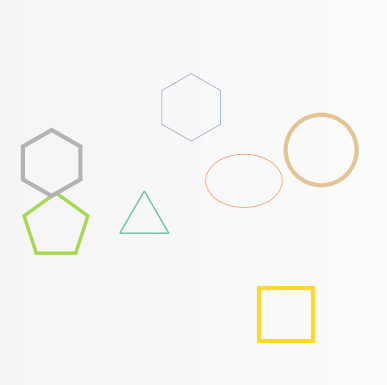[{"shape": "triangle", "thickness": 1, "radius": 0.36, "center": [0.372, 0.431]}, {"shape": "oval", "thickness": 0.5, "radius": 0.49, "center": [0.63, 0.53]}, {"shape": "hexagon", "thickness": 0.5, "radius": 0.44, "center": [0.494, 0.721]}, {"shape": "pentagon", "thickness": 2.5, "radius": 0.43, "center": [0.144, 0.412]}, {"shape": "square", "thickness": 3, "radius": 0.34, "center": [0.738, 0.184]}, {"shape": "circle", "thickness": 3, "radius": 0.46, "center": [0.829, 0.61]}, {"shape": "hexagon", "thickness": 3, "radius": 0.43, "center": [0.133, 0.577]}]